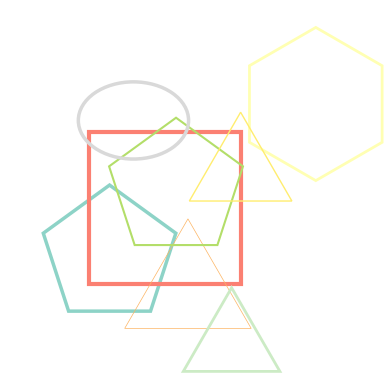[{"shape": "pentagon", "thickness": 2.5, "radius": 0.91, "center": [0.285, 0.338]}, {"shape": "hexagon", "thickness": 2, "radius": 0.99, "center": [0.82, 0.73]}, {"shape": "square", "thickness": 3, "radius": 0.99, "center": [0.429, 0.46]}, {"shape": "triangle", "thickness": 0.5, "radius": 0.95, "center": [0.488, 0.242]}, {"shape": "pentagon", "thickness": 1.5, "radius": 0.91, "center": [0.457, 0.511]}, {"shape": "oval", "thickness": 2.5, "radius": 0.72, "center": [0.347, 0.687]}, {"shape": "triangle", "thickness": 2, "radius": 0.72, "center": [0.602, 0.108]}, {"shape": "triangle", "thickness": 1, "radius": 0.77, "center": [0.625, 0.555]}]